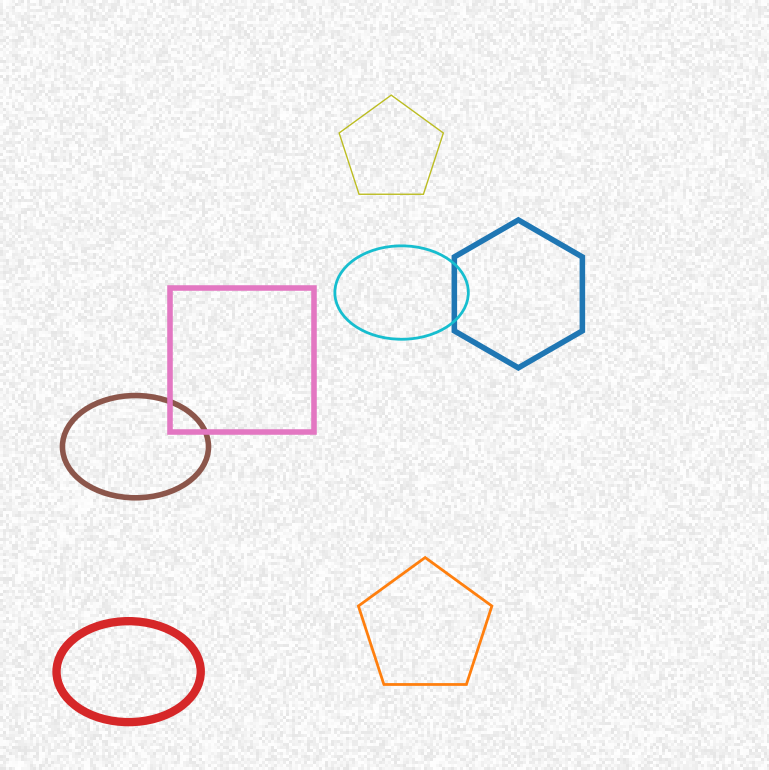[{"shape": "hexagon", "thickness": 2, "radius": 0.48, "center": [0.673, 0.618]}, {"shape": "pentagon", "thickness": 1, "radius": 0.46, "center": [0.552, 0.185]}, {"shape": "oval", "thickness": 3, "radius": 0.47, "center": [0.167, 0.128]}, {"shape": "oval", "thickness": 2, "radius": 0.47, "center": [0.176, 0.42]}, {"shape": "square", "thickness": 2, "radius": 0.47, "center": [0.314, 0.532]}, {"shape": "pentagon", "thickness": 0.5, "radius": 0.36, "center": [0.508, 0.805]}, {"shape": "oval", "thickness": 1, "radius": 0.43, "center": [0.522, 0.62]}]